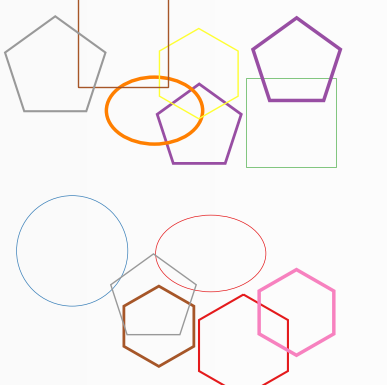[{"shape": "hexagon", "thickness": 1.5, "radius": 0.66, "center": [0.628, 0.103]}, {"shape": "oval", "thickness": 0.5, "radius": 0.71, "center": [0.544, 0.342]}, {"shape": "circle", "thickness": 0.5, "radius": 0.72, "center": [0.186, 0.348]}, {"shape": "square", "thickness": 0.5, "radius": 0.58, "center": [0.751, 0.682]}, {"shape": "pentagon", "thickness": 2.5, "radius": 0.59, "center": [0.766, 0.835]}, {"shape": "pentagon", "thickness": 2, "radius": 0.57, "center": [0.514, 0.668]}, {"shape": "oval", "thickness": 2.5, "radius": 0.62, "center": [0.399, 0.713]}, {"shape": "hexagon", "thickness": 1, "radius": 0.59, "center": [0.513, 0.809]}, {"shape": "square", "thickness": 1, "radius": 0.58, "center": [0.318, 0.89]}, {"shape": "hexagon", "thickness": 2, "radius": 0.52, "center": [0.41, 0.153]}, {"shape": "hexagon", "thickness": 2.5, "radius": 0.56, "center": [0.765, 0.188]}, {"shape": "pentagon", "thickness": 1.5, "radius": 0.68, "center": [0.143, 0.821]}, {"shape": "pentagon", "thickness": 1, "radius": 0.58, "center": [0.396, 0.225]}]